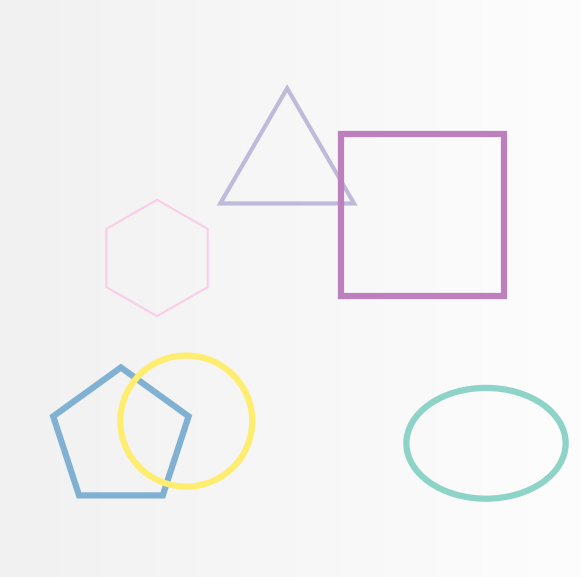[{"shape": "oval", "thickness": 3, "radius": 0.69, "center": [0.836, 0.232]}, {"shape": "triangle", "thickness": 2, "radius": 0.66, "center": [0.494, 0.713]}, {"shape": "pentagon", "thickness": 3, "radius": 0.61, "center": [0.208, 0.24]}, {"shape": "hexagon", "thickness": 1, "radius": 0.5, "center": [0.27, 0.552]}, {"shape": "square", "thickness": 3, "radius": 0.7, "center": [0.727, 0.627]}, {"shape": "circle", "thickness": 3, "radius": 0.57, "center": [0.32, 0.27]}]